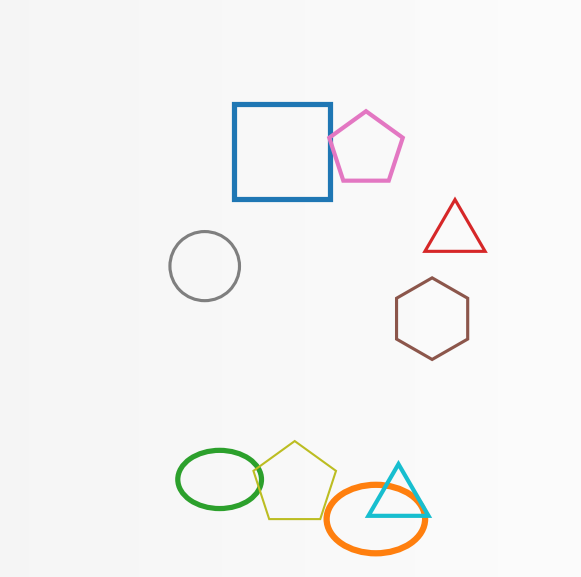[{"shape": "square", "thickness": 2.5, "radius": 0.41, "center": [0.485, 0.737]}, {"shape": "oval", "thickness": 3, "radius": 0.42, "center": [0.647, 0.1]}, {"shape": "oval", "thickness": 2.5, "radius": 0.36, "center": [0.378, 0.169]}, {"shape": "triangle", "thickness": 1.5, "radius": 0.3, "center": [0.783, 0.594]}, {"shape": "hexagon", "thickness": 1.5, "radius": 0.35, "center": [0.743, 0.447]}, {"shape": "pentagon", "thickness": 2, "radius": 0.33, "center": [0.63, 0.74]}, {"shape": "circle", "thickness": 1.5, "radius": 0.3, "center": [0.352, 0.538]}, {"shape": "pentagon", "thickness": 1, "radius": 0.37, "center": [0.507, 0.161]}, {"shape": "triangle", "thickness": 2, "radius": 0.3, "center": [0.686, 0.136]}]